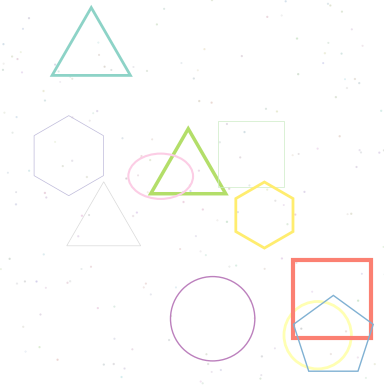[{"shape": "triangle", "thickness": 2, "radius": 0.59, "center": [0.237, 0.863]}, {"shape": "circle", "thickness": 2, "radius": 0.44, "center": [0.825, 0.129]}, {"shape": "hexagon", "thickness": 0.5, "radius": 0.52, "center": [0.179, 0.596]}, {"shape": "square", "thickness": 3, "radius": 0.51, "center": [0.863, 0.224]}, {"shape": "pentagon", "thickness": 1, "radius": 0.54, "center": [0.866, 0.124]}, {"shape": "triangle", "thickness": 2.5, "radius": 0.56, "center": [0.489, 0.553]}, {"shape": "oval", "thickness": 1.5, "radius": 0.42, "center": [0.417, 0.542]}, {"shape": "triangle", "thickness": 0.5, "radius": 0.55, "center": [0.269, 0.417]}, {"shape": "circle", "thickness": 1, "radius": 0.55, "center": [0.552, 0.172]}, {"shape": "square", "thickness": 0.5, "radius": 0.42, "center": [0.652, 0.6]}, {"shape": "hexagon", "thickness": 2, "radius": 0.43, "center": [0.687, 0.441]}]